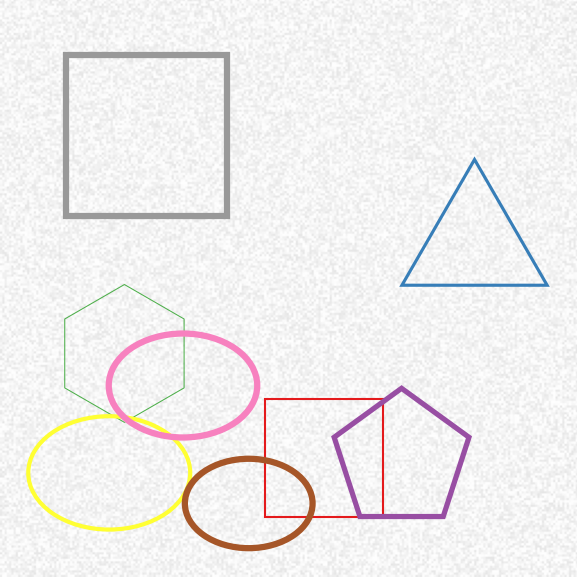[{"shape": "square", "thickness": 1, "radius": 0.51, "center": [0.561, 0.206]}, {"shape": "triangle", "thickness": 1.5, "radius": 0.73, "center": [0.822, 0.578]}, {"shape": "hexagon", "thickness": 0.5, "radius": 0.6, "center": [0.215, 0.387]}, {"shape": "pentagon", "thickness": 2.5, "radius": 0.61, "center": [0.695, 0.204]}, {"shape": "oval", "thickness": 2, "radius": 0.7, "center": [0.189, 0.18]}, {"shape": "oval", "thickness": 3, "radius": 0.55, "center": [0.431, 0.127]}, {"shape": "oval", "thickness": 3, "radius": 0.64, "center": [0.317, 0.332]}, {"shape": "square", "thickness": 3, "radius": 0.7, "center": [0.254, 0.764]}]